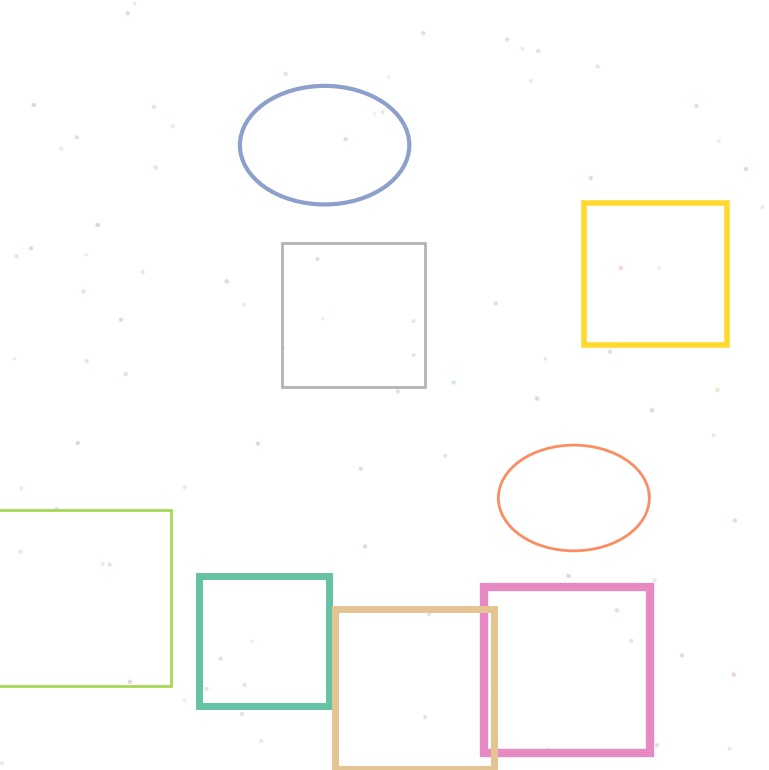[{"shape": "square", "thickness": 2.5, "radius": 0.42, "center": [0.343, 0.167]}, {"shape": "oval", "thickness": 1, "radius": 0.49, "center": [0.745, 0.353]}, {"shape": "oval", "thickness": 1.5, "radius": 0.55, "center": [0.422, 0.811]}, {"shape": "square", "thickness": 3, "radius": 0.54, "center": [0.736, 0.13]}, {"shape": "square", "thickness": 1, "radius": 0.57, "center": [0.107, 0.224]}, {"shape": "square", "thickness": 2, "radius": 0.46, "center": [0.852, 0.644]}, {"shape": "square", "thickness": 2.5, "radius": 0.52, "center": [0.538, 0.105]}, {"shape": "square", "thickness": 1, "radius": 0.47, "center": [0.459, 0.591]}]